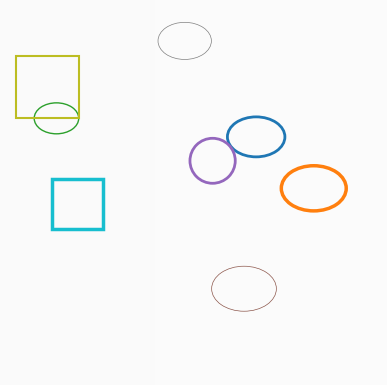[{"shape": "oval", "thickness": 2, "radius": 0.37, "center": [0.661, 0.645]}, {"shape": "oval", "thickness": 2.5, "radius": 0.42, "center": [0.81, 0.511]}, {"shape": "oval", "thickness": 1, "radius": 0.29, "center": [0.146, 0.693]}, {"shape": "circle", "thickness": 2, "radius": 0.29, "center": [0.549, 0.582]}, {"shape": "oval", "thickness": 0.5, "radius": 0.42, "center": [0.63, 0.25]}, {"shape": "oval", "thickness": 0.5, "radius": 0.34, "center": [0.477, 0.894]}, {"shape": "square", "thickness": 1.5, "radius": 0.4, "center": [0.123, 0.774]}, {"shape": "square", "thickness": 2.5, "radius": 0.33, "center": [0.2, 0.47]}]